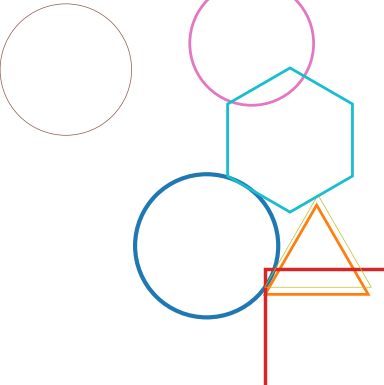[{"shape": "circle", "thickness": 3, "radius": 0.93, "center": [0.537, 0.362]}, {"shape": "triangle", "thickness": 2, "radius": 0.77, "center": [0.822, 0.313]}, {"shape": "square", "thickness": 2.5, "radius": 0.88, "center": [0.864, 0.124]}, {"shape": "circle", "thickness": 0.5, "radius": 0.85, "center": [0.171, 0.819]}, {"shape": "circle", "thickness": 2, "radius": 0.8, "center": [0.654, 0.887]}, {"shape": "triangle", "thickness": 0.5, "radius": 0.8, "center": [0.826, 0.334]}, {"shape": "hexagon", "thickness": 2, "radius": 0.94, "center": [0.753, 0.636]}]